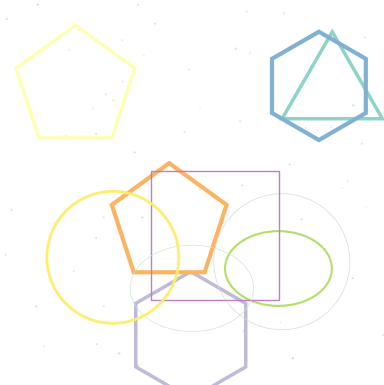[{"shape": "triangle", "thickness": 2.5, "radius": 0.75, "center": [0.863, 0.767]}, {"shape": "pentagon", "thickness": 2.5, "radius": 0.81, "center": [0.196, 0.773]}, {"shape": "hexagon", "thickness": 2.5, "radius": 0.82, "center": [0.495, 0.13]}, {"shape": "hexagon", "thickness": 3, "radius": 0.7, "center": [0.828, 0.777]}, {"shape": "pentagon", "thickness": 3, "radius": 0.78, "center": [0.439, 0.42]}, {"shape": "oval", "thickness": 1.5, "radius": 0.69, "center": [0.723, 0.303]}, {"shape": "circle", "thickness": 0.5, "radius": 0.88, "center": [0.732, 0.32]}, {"shape": "square", "thickness": 1, "radius": 0.83, "center": [0.558, 0.389]}, {"shape": "oval", "thickness": 0.5, "radius": 0.8, "center": [0.498, 0.251]}, {"shape": "circle", "thickness": 2, "radius": 0.86, "center": [0.293, 0.332]}]